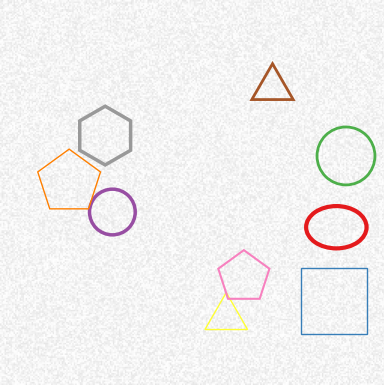[{"shape": "oval", "thickness": 3, "radius": 0.39, "center": [0.874, 0.41]}, {"shape": "square", "thickness": 1, "radius": 0.43, "center": [0.867, 0.218]}, {"shape": "circle", "thickness": 2, "radius": 0.38, "center": [0.899, 0.595]}, {"shape": "circle", "thickness": 2.5, "radius": 0.3, "center": [0.292, 0.449]}, {"shape": "pentagon", "thickness": 1, "radius": 0.43, "center": [0.18, 0.527]}, {"shape": "triangle", "thickness": 1, "radius": 0.32, "center": [0.588, 0.176]}, {"shape": "triangle", "thickness": 2, "radius": 0.31, "center": [0.708, 0.772]}, {"shape": "pentagon", "thickness": 1.5, "radius": 0.35, "center": [0.633, 0.28]}, {"shape": "hexagon", "thickness": 2.5, "radius": 0.38, "center": [0.273, 0.648]}]